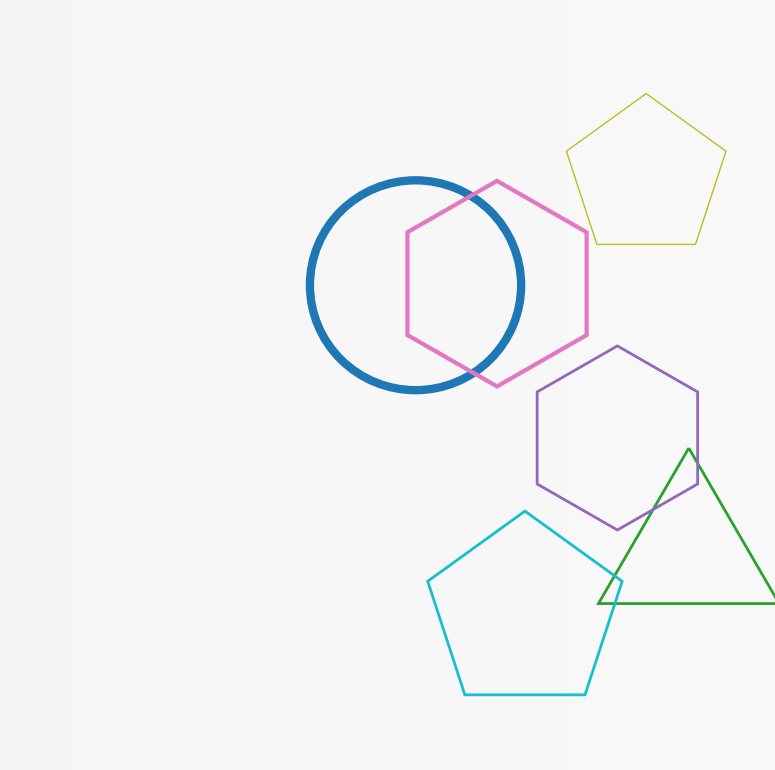[{"shape": "circle", "thickness": 3, "radius": 0.68, "center": [0.536, 0.63]}, {"shape": "triangle", "thickness": 1, "radius": 0.67, "center": [0.889, 0.283]}, {"shape": "hexagon", "thickness": 1, "radius": 0.6, "center": [0.797, 0.431]}, {"shape": "hexagon", "thickness": 1.5, "radius": 0.67, "center": [0.641, 0.632]}, {"shape": "pentagon", "thickness": 0.5, "radius": 0.54, "center": [0.834, 0.77]}, {"shape": "pentagon", "thickness": 1, "radius": 0.66, "center": [0.677, 0.204]}]